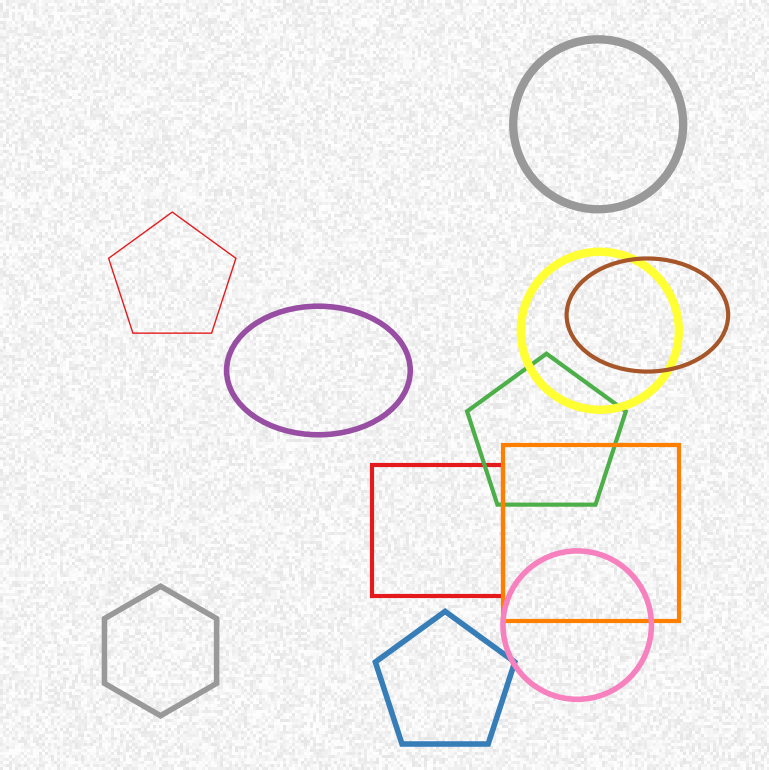[{"shape": "square", "thickness": 1.5, "radius": 0.43, "center": [0.568, 0.311]}, {"shape": "pentagon", "thickness": 0.5, "radius": 0.43, "center": [0.224, 0.638]}, {"shape": "pentagon", "thickness": 2, "radius": 0.48, "center": [0.578, 0.111]}, {"shape": "pentagon", "thickness": 1.5, "radius": 0.54, "center": [0.71, 0.432]}, {"shape": "oval", "thickness": 2, "radius": 0.6, "center": [0.414, 0.519]}, {"shape": "square", "thickness": 1.5, "radius": 0.57, "center": [0.767, 0.308]}, {"shape": "circle", "thickness": 3, "radius": 0.51, "center": [0.779, 0.57]}, {"shape": "oval", "thickness": 1.5, "radius": 0.52, "center": [0.841, 0.591]}, {"shape": "circle", "thickness": 2, "radius": 0.48, "center": [0.75, 0.188]}, {"shape": "circle", "thickness": 3, "radius": 0.55, "center": [0.777, 0.839]}, {"shape": "hexagon", "thickness": 2, "radius": 0.42, "center": [0.208, 0.155]}]